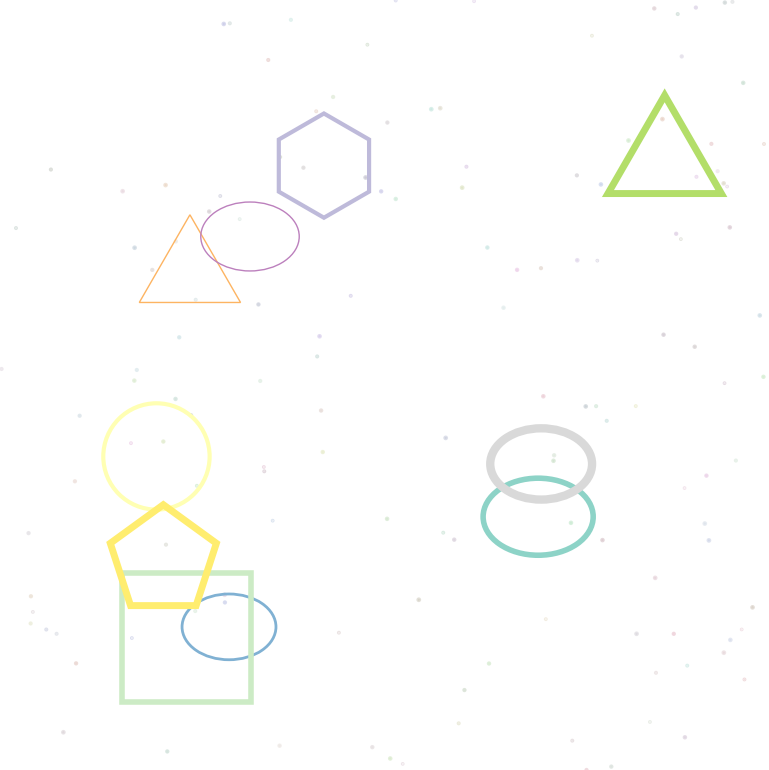[{"shape": "oval", "thickness": 2, "radius": 0.36, "center": [0.699, 0.329]}, {"shape": "circle", "thickness": 1.5, "radius": 0.35, "center": [0.203, 0.407]}, {"shape": "hexagon", "thickness": 1.5, "radius": 0.34, "center": [0.421, 0.785]}, {"shape": "oval", "thickness": 1, "radius": 0.3, "center": [0.297, 0.186]}, {"shape": "triangle", "thickness": 0.5, "radius": 0.38, "center": [0.247, 0.645]}, {"shape": "triangle", "thickness": 2.5, "radius": 0.43, "center": [0.863, 0.791]}, {"shape": "oval", "thickness": 3, "radius": 0.33, "center": [0.703, 0.397]}, {"shape": "oval", "thickness": 0.5, "radius": 0.32, "center": [0.325, 0.693]}, {"shape": "square", "thickness": 2, "radius": 0.42, "center": [0.242, 0.172]}, {"shape": "pentagon", "thickness": 2.5, "radius": 0.36, "center": [0.212, 0.272]}]